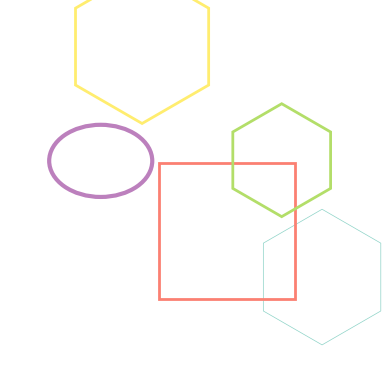[{"shape": "hexagon", "thickness": 0.5, "radius": 0.88, "center": [0.837, 0.28]}, {"shape": "square", "thickness": 2, "radius": 0.88, "center": [0.589, 0.4]}, {"shape": "hexagon", "thickness": 2, "radius": 0.73, "center": [0.732, 0.584]}, {"shape": "oval", "thickness": 3, "radius": 0.67, "center": [0.262, 0.582]}, {"shape": "hexagon", "thickness": 2, "radius": 1.0, "center": [0.369, 0.879]}]